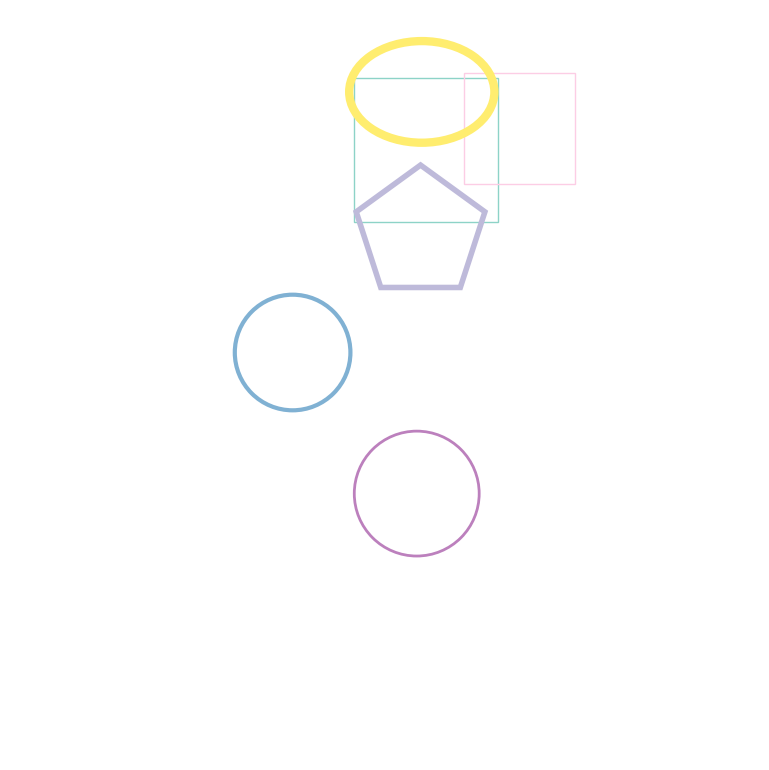[{"shape": "square", "thickness": 0.5, "radius": 0.47, "center": [0.553, 0.805]}, {"shape": "pentagon", "thickness": 2, "radius": 0.44, "center": [0.546, 0.698]}, {"shape": "circle", "thickness": 1.5, "radius": 0.38, "center": [0.38, 0.542]}, {"shape": "square", "thickness": 0.5, "radius": 0.36, "center": [0.674, 0.833]}, {"shape": "circle", "thickness": 1, "radius": 0.41, "center": [0.541, 0.359]}, {"shape": "oval", "thickness": 3, "radius": 0.47, "center": [0.548, 0.881]}]